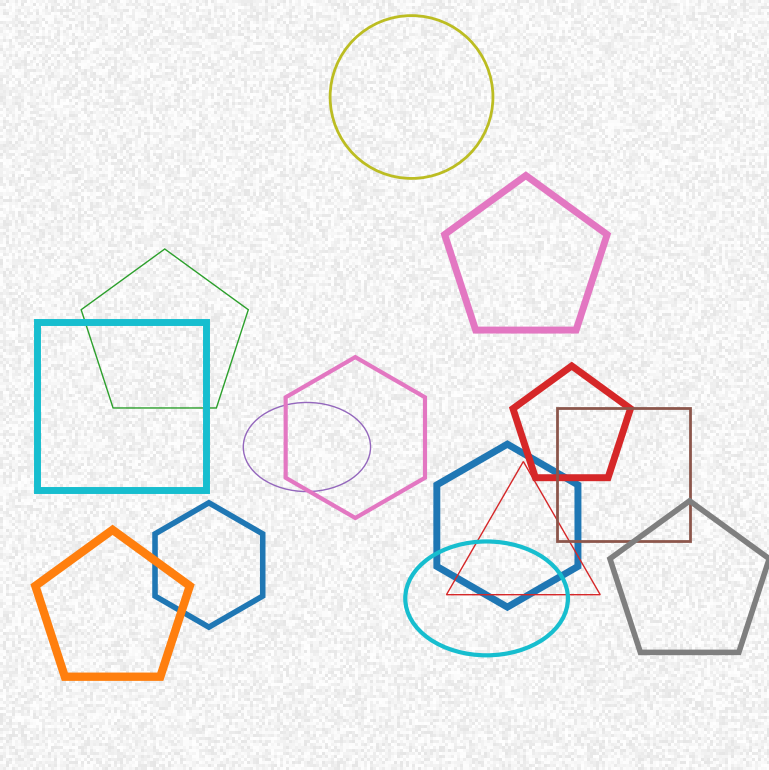[{"shape": "hexagon", "thickness": 2, "radius": 0.4, "center": [0.271, 0.266]}, {"shape": "hexagon", "thickness": 2.5, "radius": 0.53, "center": [0.659, 0.317]}, {"shape": "pentagon", "thickness": 3, "radius": 0.53, "center": [0.146, 0.206]}, {"shape": "pentagon", "thickness": 0.5, "radius": 0.57, "center": [0.214, 0.562]}, {"shape": "pentagon", "thickness": 2.5, "radius": 0.4, "center": [0.743, 0.445]}, {"shape": "triangle", "thickness": 0.5, "radius": 0.58, "center": [0.68, 0.285]}, {"shape": "oval", "thickness": 0.5, "radius": 0.41, "center": [0.399, 0.419]}, {"shape": "square", "thickness": 1, "radius": 0.43, "center": [0.81, 0.384]}, {"shape": "pentagon", "thickness": 2.5, "radius": 0.55, "center": [0.683, 0.661]}, {"shape": "hexagon", "thickness": 1.5, "radius": 0.52, "center": [0.461, 0.432]}, {"shape": "pentagon", "thickness": 2, "radius": 0.54, "center": [0.896, 0.241]}, {"shape": "circle", "thickness": 1, "radius": 0.53, "center": [0.534, 0.874]}, {"shape": "square", "thickness": 2.5, "radius": 0.55, "center": [0.158, 0.473]}, {"shape": "oval", "thickness": 1.5, "radius": 0.53, "center": [0.632, 0.223]}]